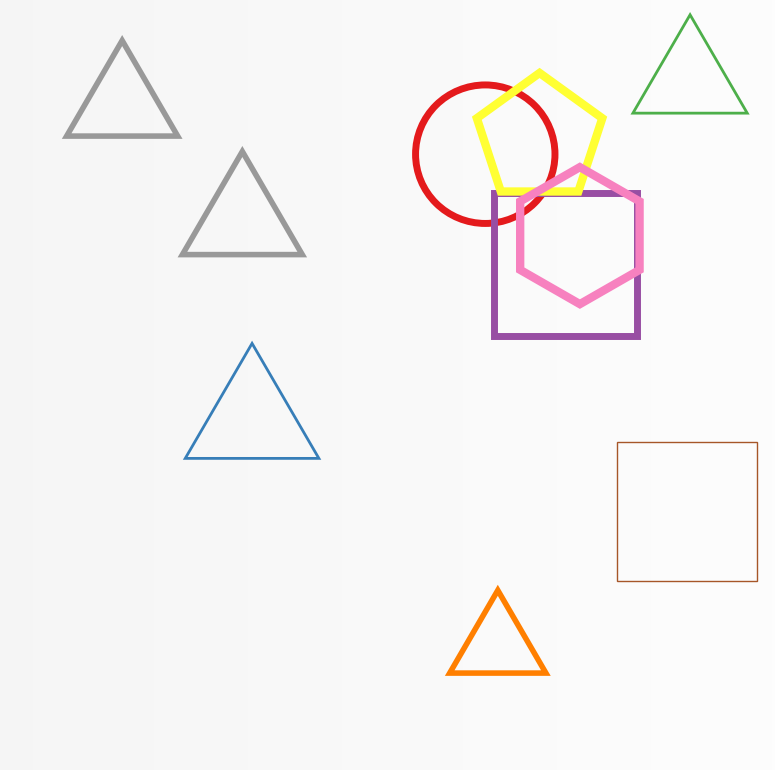[{"shape": "circle", "thickness": 2.5, "radius": 0.45, "center": [0.626, 0.8]}, {"shape": "triangle", "thickness": 1, "radius": 0.5, "center": [0.325, 0.454]}, {"shape": "triangle", "thickness": 1, "radius": 0.43, "center": [0.89, 0.896]}, {"shape": "square", "thickness": 2.5, "radius": 0.46, "center": [0.73, 0.657]}, {"shape": "triangle", "thickness": 2, "radius": 0.36, "center": [0.642, 0.162]}, {"shape": "pentagon", "thickness": 3, "radius": 0.43, "center": [0.696, 0.82]}, {"shape": "square", "thickness": 0.5, "radius": 0.45, "center": [0.886, 0.335]}, {"shape": "hexagon", "thickness": 3, "radius": 0.44, "center": [0.748, 0.694]}, {"shape": "triangle", "thickness": 2, "radius": 0.41, "center": [0.158, 0.865]}, {"shape": "triangle", "thickness": 2, "radius": 0.45, "center": [0.313, 0.714]}]